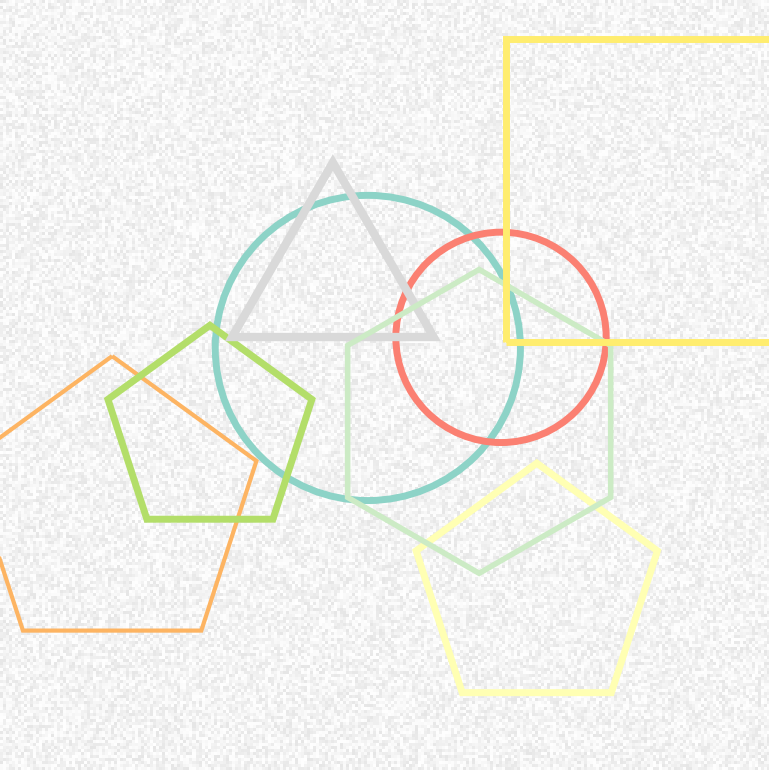[{"shape": "circle", "thickness": 2.5, "radius": 0.99, "center": [0.478, 0.548]}, {"shape": "pentagon", "thickness": 2.5, "radius": 0.82, "center": [0.697, 0.234]}, {"shape": "circle", "thickness": 2.5, "radius": 0.68, "center": [0.651, 0.562]}, {"shape": "pentagon", "thickness": 1.5, "radius": 0.99, "center": [0.146, 0.34]}, {"shape": "pentagon", "thickness": 2.5, "radius": 0.7, "center": [0.273, 0.438]}, {"shape": "triangle", "thickness": 3, "radius": 0.76, "center": [0.432, 0.638]}, {"shape": "hexagon", "thickness": 2, "radius": 0.99, "center": [0.622, 0.453]}, {"shape": "square", "thickness": 2.5, "radius": 0.99, "center": [0.855, 0.753]}]